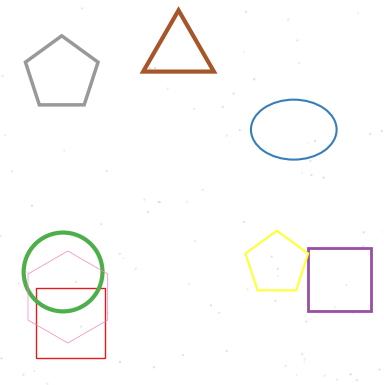[{"shape": "square", "thickness": 1, "radius": 0.45, "center": [0.183, 0.161]}, {"shape": "oval", "thickness": 1.5, "radius": 0.56, "center": [0.763, 0.663]}, {"shape": "circle", "thickness": 3, "radius": 0.51, "center": [0.164, 0.294]}, {"shape": "square", "thickness": 2, "radius": 0.41, "center": [0.883, 0.274]}, {"shape": "pentagon", "thickness": 1.5, "radius": 0.43, "center": [0.719, 0.315]}, {"shape": "triangle", "thickness": 3, "radius": 0.53, "center": [0.464, 0.867]}, {"shape": "hexagon", "thickness": 0.5, "radius": 0.6, "center": [0.176, 0.229]}, {"shape": "pentagon", "thickness": 2.5, "radius": 0.5, "center": [0.16, 0.808]}]